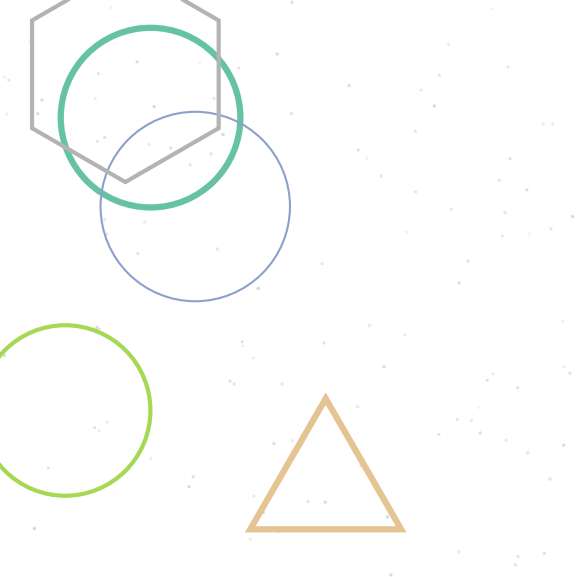[{"shape": "circle", "thickness": 3, "radius": 0.78, "center": [0.261, 0.795]}, {"shape": "circle", "thickness": 1, "radius": 0.82, "center": [0.338, 0.642]}, {"shape": "circle", "thickness": 2, "radius": 0.74, "center": [0.113, 0.288]}, {"shape": "triangle", "thickness": 3, "radius": 0.75, "center": [0.564, 0.158]}, {"shape": "hexagon", "thickness": 2, "radius": 0.93, "center": [0.217, 0.87]}]